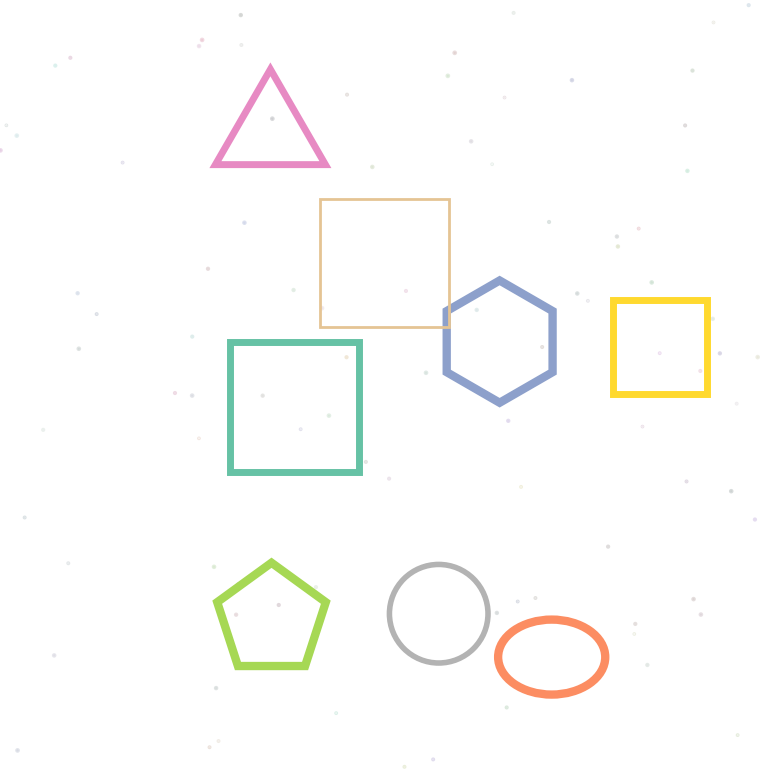[{"shape": "square", "thickness": 2.5, "radius": 0.42, "center": [0.382, 0.471]}, {"shape": "oval", "thickness": 3, "radius": 0.35, "center": [0.716, 0.147]}, {"shape": "hexagon", "thickness": 3, "radius": 0.4, "center": [0.649, 0.556]}, {"shape": "triangle", "thickness": 2.5, "radius": 0.41, "center": [0.351, 0.827]}, {"shape": "pentagon", "thickness": 3, "radius": 0.37, "center": [0.353, 0.195]}, {"shape": "square", "thickness": 2.5, "radius": 0.3, "center": [0.857, 0.549]}, {"shape": "square", "thickness": 1, "radius": 0.42, "center": [0.499, 0.659]}, {"shape": "circle", "thickness": 2, "radius": 0.32, "center": [0.57, 0.203]}]